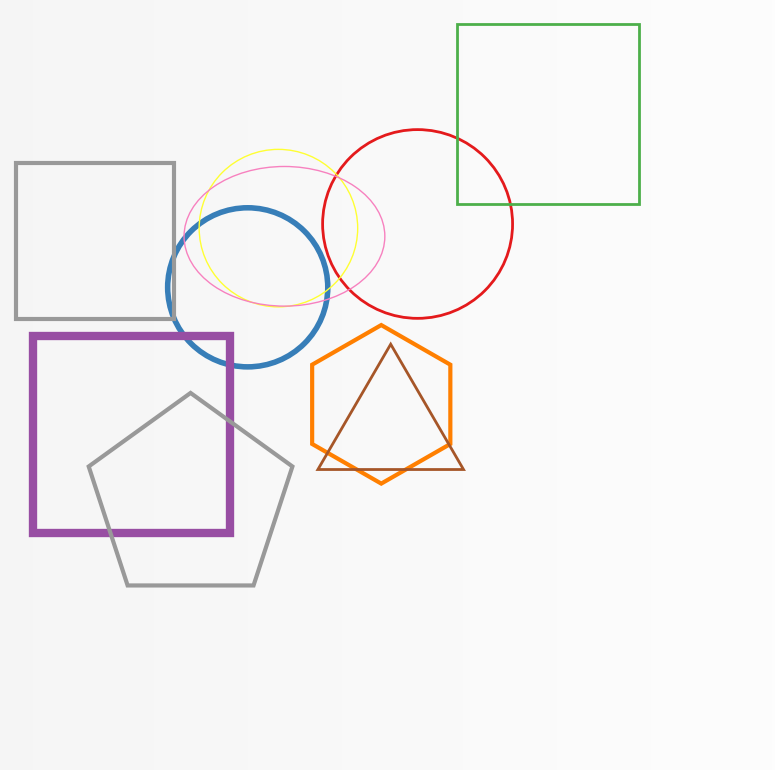[{"shape": "circle", "thickness": 1, "radius": 0.61, "center": [0.539, 0.709]}, {"shape": "circle", "thickness": 2, "radius": 0.52, "center": [0.32, 0.627]}, {"shape": "square", "thickness": 1, "radius": 0.59, "center": [0.707, 0.852]}, {"shape": "square", "thickness": 3, "radius": 0.64, "center": [0.17, 0.435]}, {"shape": "hexagon", "thickness": 1.5, "radius": 0.51, "center": [0.492, 0.475]}, {"shape": "circle", "thickness": 0.5, "radius": 0.51, "center": [0.359, 0.704]}, {"shape": "triangle", "thickness": 1, "radius": 0.54, "center": [0.504, 0.444]}, {"shape": "oval", "thickness": 0.5, "radius": 0.65, "center": [0.367, 0.693]}, {"shape": "pentagon", "thickness": 1.5, "radius": 0.69, "center": [0.246, 0.351]}, {"shape": "square", "thickness": 1.5, "radius": 0.51, "center": [0.122, 0.687]}]